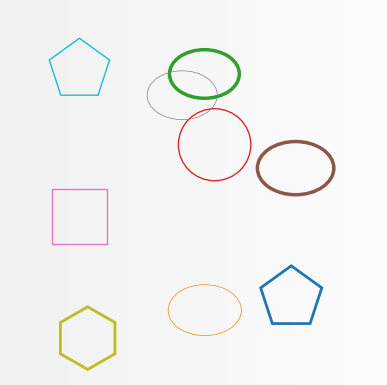[{"shape": "pentagon", "thickness": 2, "radius": 0.41, "center": [0.752, 0.227]}, {"shape": "oval", "thickness": 0.5, "radius": 0.47, "center": [0.528, 0.194]}, {"shape": "oval", "thickness": 2.5, "radius": 0.45, "center": [0.527, 0.808]}, {"shape": "circle", "thickness": 1, "radius": 0.47, "center": [0.554, 0.624]}, {"shape": "oval", "thickness": 2.5, "radius": 0.49, "center": [0.763, 0.563]}, {"shape": "square", "thickness": 1, "radius": 0.36, "center": [0.205, 0.437]}, {"shape": "oval", "thickness": 0.5, "radius": 0.45, "center": [0.47, 0.753]}, {"shape": "hexagon", "thickness": 2, "radius": 0.41, "center": [0.226, 0.122]}, {"shape": "pentagon", "thickness": 1, "radius": 0.41, "center": [0.205, 0.819]}]